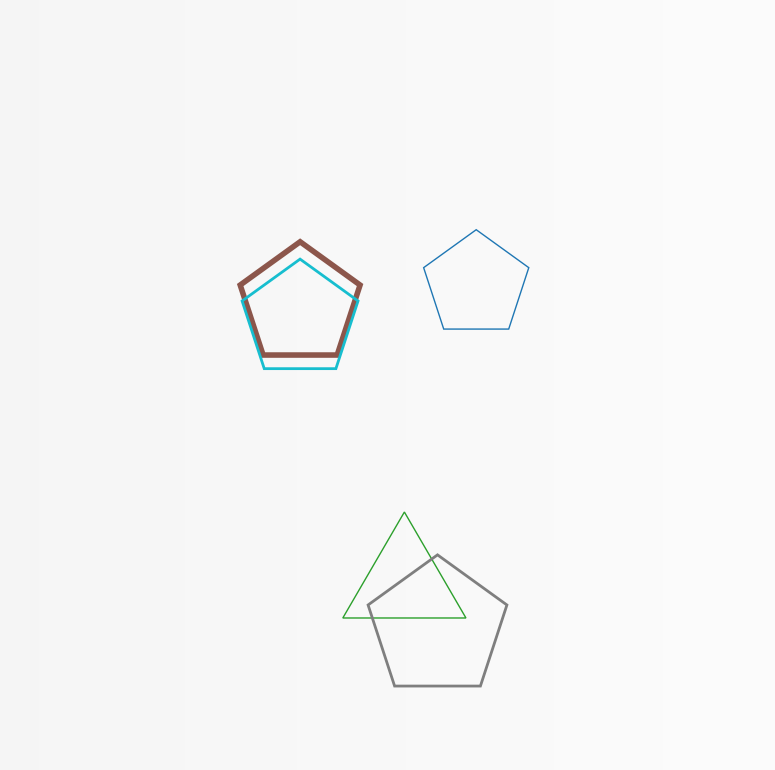[{"shape": "pentagon", "thickness": 0.5, "radius": 0.36, "center": [0.614, 0.63]}, {"shape": "triangle", "thickness": 0.5, "radius": 0.46, "center": [0.522, 0.243]}, {"shape": "pentagon", "thickness": 2, "radius": 0.41, "center": [0.387, 0.605]}, {"shape": "pentagon", "thickness": 1, "radius": 0.47, "center": [0.565, 0.185]}, {"shape": "pentagon", "thickness": 1, "radius": 0.39, "center": [0.387, 0.585]}]